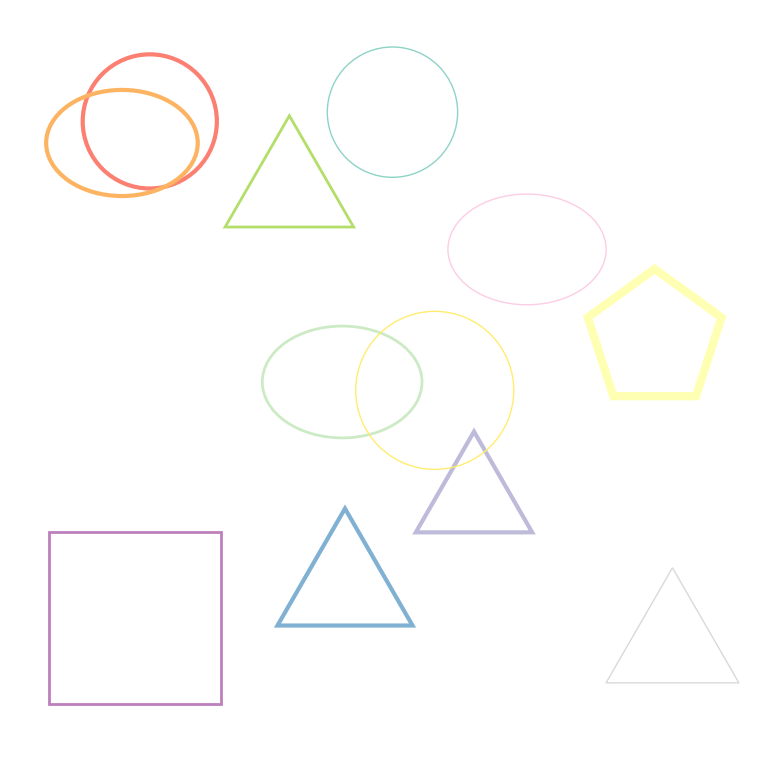[{"shape": "circle", "thickness": 0.5, "radius": 0.42, "center": [0.51, 0.854]}, {"shape": "pentagon", "thickness": 3, "radius": 0.46, "center": [0.85, 0.559]}, {"shape": "triangle", "thickness": 1.5, "radius": 0.44, "center": [0.616, 0.352]}, {"shape": "circle", "thickness": 1.5, "radius": 0.44, "center": [0.195, 0.842]}, {"shape": "triangle", "thickness": 1.5, "radius": 0.51, "center": [0.448, 0.238]}, {"shape": "oval", "thickness": 1.5, "radius": 0.49, "center": [0.158, 0.814]}, {"shape": "triangle", "thickness": 1, "radius": 0.48, "center": [0.376, 0.753]}, {"shape": "oval", "thickness": 0.5, "radius": 0.51, "center": [0.684, 0.676]}, {"shape": "triangle", "thickness": 0.5, "radius": 0.5, "center": [0.873, 0.163]}, {"shape": "square", "thickness": 1, "radius": 0.56, "center": [0.175, 0.198]}, {"shape": "oval", "thickness": 1, "radius": 0.52, "center": [0.444, 0.504]}, {"shape": "circle", "thickness": 0.5, "radius": 0.51, "center": [0.565, 0.493]}]